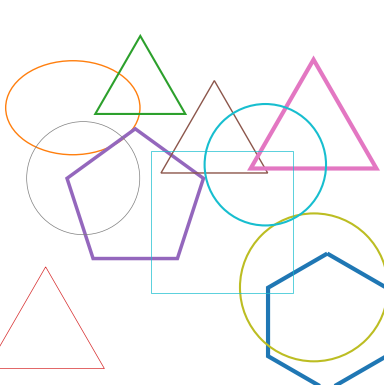[{"shape": "hexagon", "thickness": 3, "radius": 0.89, "center": [0.85, 0.164]}, {"shape": "oval", "thickness": 1, "radius": 0.87, "center": [0.189, 0.72]}, {"shape": "triangle", "thickness": 1.5, "radius": 0.68, "center": [0.364, 0.772]}, {"shape": "triangle", "thickness": 0.5, "radius": 0.88, "center": [0.119, 0.131]}, {"shape": "pentagon", "thickness": 2.5, "radius": 0.93, "center": [0.351, 0.479]}, {"shape": "triangle", "thickness": 1, "radius": 0.8, "center": [0.557, 0.631]}, {"shape": "triangle", "thickness": 3, "radius": 0.94, "center": [0.814, 0.657]}, {"shape": "circle", "thickness": 0.5, "radius": 0.73, "center": [0.216, 0.537]}, {"shape": "circle", "thickness": 1.5, "radius": 0.96, "center": [0.815, 0.254]}, {"shape": "square", "thickness": 0.5, "radius": 0.92, "center": [0.577, 0.423]}, {"shape": "circle", "thickness": 1.5, "radius": 0.79, "center": [0.689, 0.572]}]